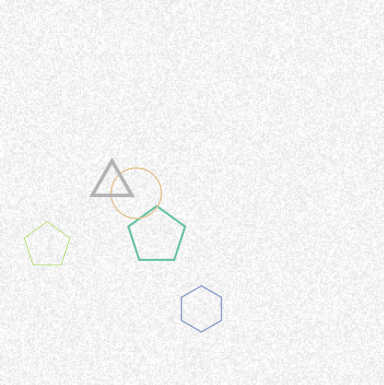[{"shape": "pentagon", "thickness": 1.5, "radius": 0.39, "center": [0.407, 0.388]}, {"shape": "hexagon", "thickness": 1, "radius": 0.3, "center": [0.523, 0.198]}, {"shape": "pentagon", "thickness": 0.5, "radius": 0.31, "center": [0.122, 0.362]}, {"shape": "circle", "thickness": 1, "radius": 0.33, "center": [0.354, 0.498]}, {"shape": "triangle", "thickness": 2.5, "radius": 0.3, "center": [0.291, 0.522]}]